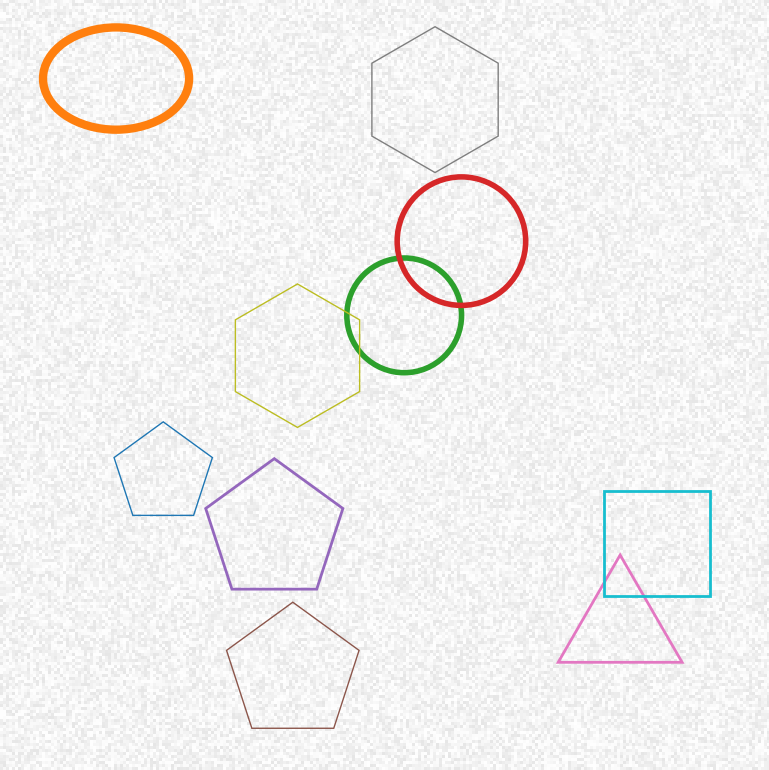[{"shape": "pentagon", "thickness": 0.5, "radius": 0.34, "center": [0.212, 0.385]}, {"shape": "oval", "thickness": 3, "radius": 0.47, "center": [0.151, 0.898]}, {"shape": "circle", "thickness": 2, "radius": 0.37, "center": [0.525, 0.59]}, {"shape": "circle", "thickness": 2, "radius": 0.42, "center": [0.599, 0.687]}, {"shape": "pentagon", "thickness": 1, "radius": 0.47, "center": [0.356, 0.311]}, {"shape": "pentagon", "thickness": 0.5, "radius": 0.45, "center": [0.38, 0.127]}, {"shape": "triangle", "thickness": 1, "radius": 0.46, "center": [0.805, 0.186]}, {"shape": "hexagon", "thickness": 0.5, "radius": 0.47, "center": [0.565, 0.871]}, {"shape": "hexagon", "thickness": 0.5, "radius": 0.47, "center": [0.386, 0.538]}, {"shape": "square", "thickness": 1, "radius": 0.34, "center": [0.853, 0.294]}]